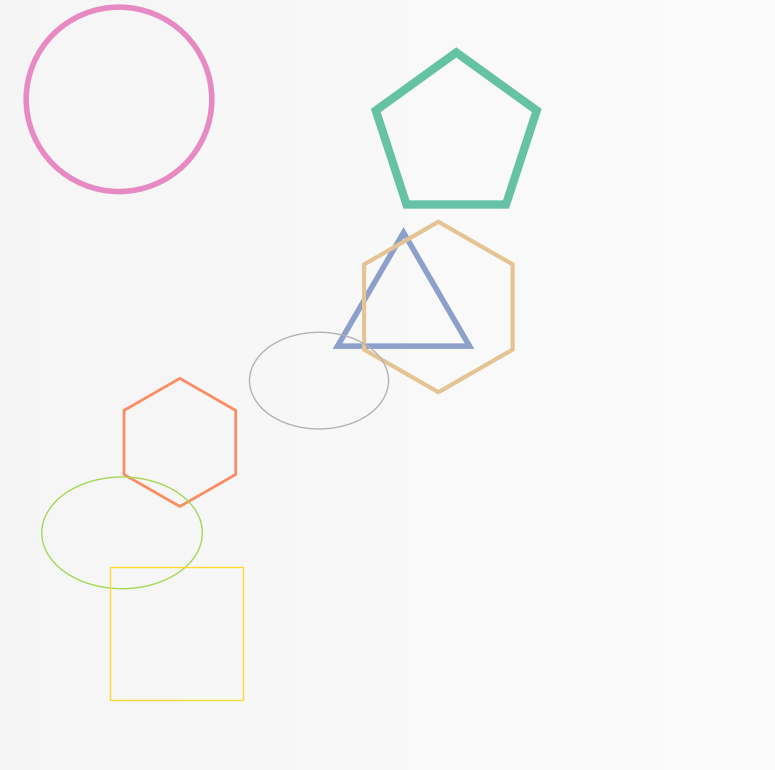[{"shape": "pentagon", "thickness": 3, "radius": 0.55, "center": [0.589, 0.823]}, {"shape": "hexagon", "thickness": 1, "radius": 0.42, "center": [0.232, 0.425]}, {"shape": "triangle", "thickness": 2, "radius": 0.49, "center": [0.521, 0.6]}, {"shape": "circle", "thickness": 2, "radius": 0.6, "center": [0.154, 0.871]}, {"shape": "oval", "thickness": 0.5, "radius": 0.52, "center": [0.158, 0.308]}, {"shape": "square", "thickness": 0.5, "radius": 0.43, "center": [0.228, 0.177]}, {"shape": "hexagon", "thickness": 1.5, "radius": 0.55, "center": [0.566, 0.601]}, {"shape": "oval", "thickness": 0.5, "radius": 0.45, "center": [0.412, 0.506]}]